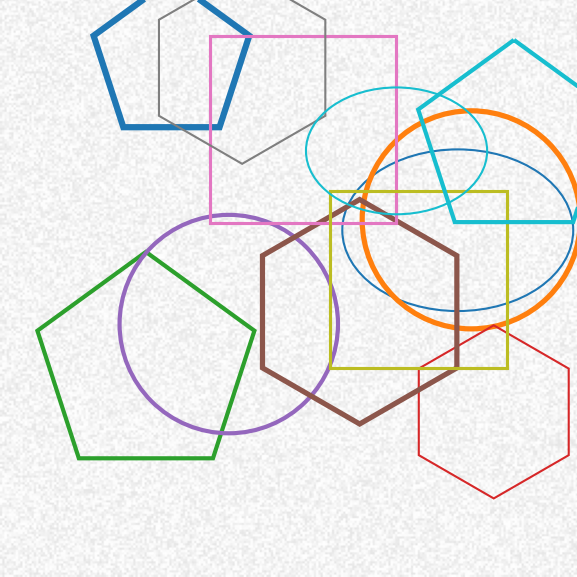[{"shape": "pentagon", "thickness": 3, "radius": 0.71, "center": [0.297, 0.893]}, {"shape": "oval", "thickness": 1, "radius": 1.0, "center": [0.793, 0.6]}, {"shape": "circle", "thickness": 2.5, "radius": 0.94, "center": [0.816, 0.618]}, {"shape": "pentagon", "thickness": 2, "radius": 0.99, "center": [0.253, 0.365]}, {"shape": "hexagon", "thickness": 1, "radius": 0.75, "center": [0.855, 0.286]}, {"shape": "circle", "thickness": 2, "radius": 0.95, "center": [0.396, 0.438]}, {"shape": "hexagon", "thickness": 2.5, "radius": 0.97, "center": [0.623, 0.459]}, {"shape": "square", "thickness": 1.5, "radius": 0.81, "center": [0.525, 0.775]}, {"shape": "hexagon", "thickness": 1, "radius": 0.83, "center": [0.419, 0.882]}, {"shape": "square", "thickness": 1.5, "radius": 0.77, "center": [0.725, 0.515]}, {"shape": "oval", "thickness": 1, "radius": 0.78, "center": [0.687, 0.738]}, {"shape": "pentagon", "thickness": 2, "radius": 0.87, "center": [0.89, 0.756]}]